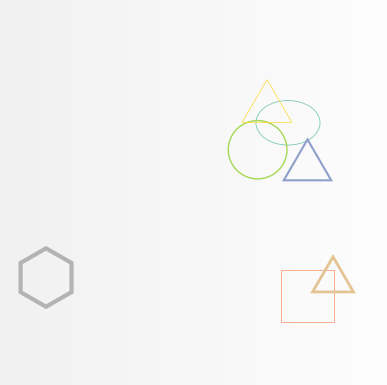[{"shape": "oval", "thickness": 0.5, "radius": 0.41, "center": [0.743, 0.681]}, {"shape": "square", "thickness": 0.5, "radius": 0.34, "center": [0.794, 0.231]}, {"shape": "triangle", "thickness": 1.5, "radius": 0.35, "center": [0.794, 0.567]}, {"shape": "circle", "thickness": 1, "radius": 0.38, "center": [0.665, 0.611]}, {"shape": "triangle", "thickness": 0.5, "radius": 0.37, "center": [0.689, 0.719]}, {"shape": "triangle", "thickness": 2, "radius": 0.3, "center": [0.859, 0.272]}, {"shape": "hexagon", "thickness": 3, "radius": 0.38, "center": [0.119, 0.279]}]